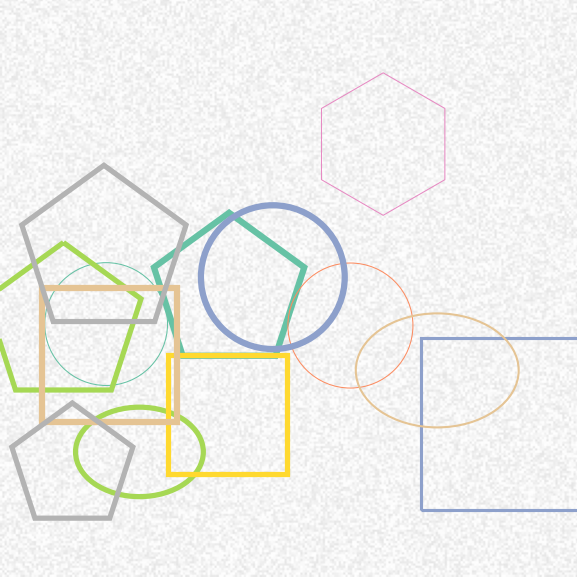[{"shape": "circle", "thickness": 0.5, "radius": 0.53, "center": [0.184, 0.438]}, {"shape": "pentagon", "thickness": 3, "radius": 0.68, "center": [0.397, 0.494]}, {"shape": "circle", "thickness": 0.5, "radius": 0.54, "center": [0.607, 0.435]}, {"shape": "square", "thickness": 1.5, "radius": 0.75, "center": [0.878, 0.265]}, {"shape": "circle", "thickness": 3, "radius": 0.62, "center": [0.472, 0.519]}, {"shape": "hexagon", "thickness": 0.5, "radius": 0.62, "center": [0.664, 0.75]}, {"shape": "oval", "thickness": 2.5, "radius": 0.55, "center": [0.241, 0.217]}, {"shape": "pentagon", "thickness": 2.5, "radius": 0.71, "center": [0.11, 0.438]}, {"shape": "square", "thickness": 2.5, "radius": 0.51, "center": [0.394, 0.281]}, {"shape": "oval", "thickness": 1, "radius": 0.71, "center": [0.757, 0.358]}, {"shape": "square", "thickness": 3, "radius": 0.58, "center": [0.19, 0.385]}, {"shape": "pentagon", "thickness": 2.5, "radius": 0.55, "center": [0.125, 0.191]}, {"shape": "pentagon", "thickness": 2.5, "radius": 0.75, "center": [0.18, 0.563]}]